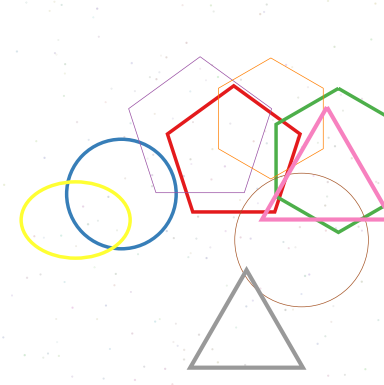[{"shape": "pentagon", "thickness": 2.5, "radius": 0.91, "center": [0.607, 0.596]}, {"shape": "circle", "thickness": 2.5, "radius": 0.71, "center": [0.315, 0.496]}, {"shape": "hexagon", "thickness": 2.5, "radius": 0.93, "center": [0.879, 0.583]}, {"shape": "pentagon", "thickness": 0.5, "radius": 0.98, "center": [0.52, 0.657]}, {"shape": "hexagon", "thickness": 0.5, "radius": 0.79, "center": [0.704, 0.692]}, {"shape": "oval", "thickness": 2.5, "radius": 0.71, "center": [0.196, 0.429]}, {"shape": "circle", "thickness": 0.5, "radius": 0.87, "center": [0.783, 0.377]}, {"shape": "triangle", "thickness": 3, "radius": 0.97, "center": [0.849, 0.527]}, {"shape": "triangle", "thickness": 3, "radius": 0.84, "center": [0.64, 0.13]}]